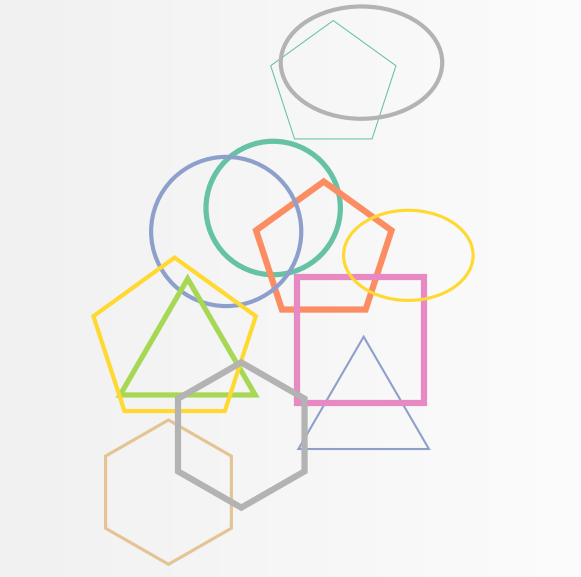[{"shape": "pentagon", "thickness": 0.5, "radius": 0.57, "center": [0.573, 0.85]}, {"shape": "circle", "thickness": 2.5, "radius": 0.58, "center": [0.47, 0.639]}, {"shape": "pentagon", "thickness": 3, "radius": 0.61, "center": [0.557, 0.562]}, {"shape": "triangle", "thickness": 1, "radius": 0.65, "center": [0.626, 0.286]}, {"shape": "circle", "thickness": 2, "radius": 0.65, "center": [0.389, 0.598]}, {"shape": "square", "thickness": 3, "radius": 0.55, "center": [0.62, 0.411]}, {"shape": "triangle", "thickness": 2.5, "radius": 0.67, "center": [0.323, 0.382]}, {"shape": "pentagon", "thickness": 2, "radius": 0.73, "center": [0.3, 0.406]}, {"shape": "oval", "thickness": 1.5, "radius": 0.56, "center": [0.702, 0.557]}, {"shape": "hexagon", "thickness": 1.5, "radius": 0.62, "center": [0.29, 0.147]}, {"shape": "oval", "thickness": 2, "radius": 0.69, "center": [0.622, 0.891]}, {"shape": "hexagon", "thickness": 3, "radius": 0.63, "center": [0.415, 0.246]}]